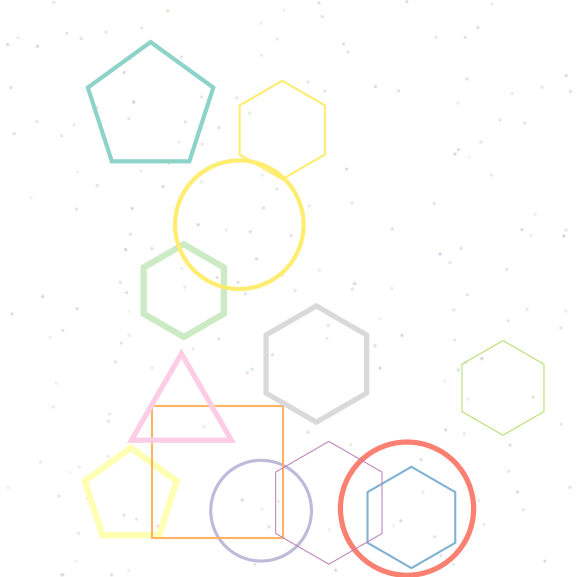[{"shape": "pentagon", "thickness": 2, "radius": 0.57, "center": [0.261, 0.812]}, {"shape": "pentagon", "thickness": 3, "radius": 0.42, "center": [0.226, 0.14]}, {"shape": "circle", "thickness": 1.5, "radius": 0.44, "center": [0.452, 0.115]}, {"shape": "circle", "thickness": 2.5, "radius": 0.58, "center": [0.705, 0.118]}, {"shape": "hexagon", "thickness": 1, "radius": 0.44, "center": [0.712, 0.103]}, {"shape": "square", "thickness": 1, "radius": 0.57, "center": [0.377, 0.182]}, {"shape": "hexagon", "thickness": 0.5, "radius": 0.41, "center": [0.871, 0.327]}, {"shape": "triangle", "thickness": 2.5, "radius": 0.5, "center": [0.314, 0.287]}, {"shape": "hexagon", "thickness": 2.5, "radius": 0.5, "center": [0.548, 0.369]}, {"shape": "hexagon", "thickness": 0.5, "radius": 0.53, "center": [0.569, 0.128]}, {"shape": "hexagon", "thickness": 3, "radius": 0.4, "center": [0.318, 0.496]}, {"shape": "hexagon", "thickness": 1, "radius": 0.43, "center": [0.489, 0.774]}, {"shape": "circle", "thickness": 2, "radius": 0.56, "center": [0.414, 0.61]}]